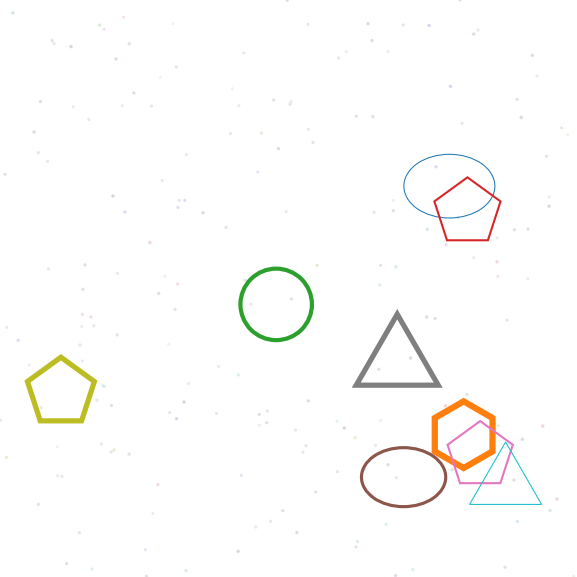[{"shape": "oval", "thickness": 0.5, "radius": 0.39, "center": [0.778, 0.677]}, {"shape": "hexagon", "thickness": 3, "radius": 0.29, "center": [0.803, 0.246]}, {"shape": "circle", "thickness": 2, "radius": 0.31, "center": [0.478, 0.472]}, {"shape": "pentagon", "thickness": 1, "radius": 0.3, "center": [0.809, 0.632]}, {"shape": "oval", "thickness": 1.5, "radius": 0.36, "center": [0.699, 0.173]}, {"shape": "pentagon", "thickness": 1, "radius": 0.3, "center": [0.832, 0.211]}, {"shape": "triangle", "thickness": 2.5, "radius": 0.41, "center": [0.688, 0.373]}, {"shape": "pentagon", "thickness": 2.5, "radius": 0.3, "center": [0.105, 0.32]}, {"shape": "triangle", "thickness": 0.5, "radius": 0.36, "center": [0.875, 0.162]}]